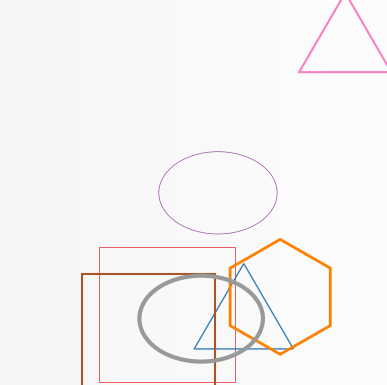[{"shape": "square", "thickness": 0.5, "radius": 0.88, "center": [0.431, 0.184]}, {"shape": "triangle", "thickness": 1, "radius": 0.74, "center": [0.629, 0.168]}, {"shape": "oval", "thickness": 0.5, "radius": 0.76, "center": [0.563, 0.499]}, {"shape": "hexagon", "thickness": 2, "radius": 0.75, "center": [0.723, 0.229]}, {"shape": "square", "thickness": 1.5, "radius": 0.86, "center": [0.384, 0.117]}, {"shape": "triangle", "thickness": 1.5, "radius": 0.69, "center": [0.891, 0.881]}, {"shape": "oval", "thickness": 3, "radius": 0.8, "center": [0.519, 0.172]}]